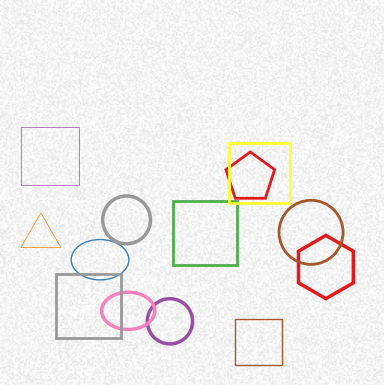[{"shape": "hexagon", "thickness": 2.5, "radius": 0.41, "center": [0.846, 0.306]}, {"shape": "pentagon", "thickness": 2, "radius": 0.33, "center": [0.65, 0.539]}, {"shape": "oval", "thickness": 1, "radius": 0.37, "center": [0.26, 0.325]}, {"shape": "square", "thickness": 2, "radius": 0.41, "center": [0.533, 0.395]}, {"shape": "circle", "thickness": 2.5, "radius": 0.29, "center": [0.441, 0.165]}, {"shape": "square", "thickness": 0.5, "radius": 0.38, "center": [0.13, 0.595]}, {"shape": "triangle", "thickness": 0.5, "radius": 0.3, "center": [0.106, 0.387]}, {"shape": "square", "thickness": 2, "radius": 0.39, "center": [0.675, 0.551]}, {"shape": "square", "thickness": 1, "radius": 0.3, "center": [0.672, 0.112]}, {"shape": "circle", "thickness": 2, "radius": 0.42, "center": [0.808, 0.397]}, {"shape": "oval", "thickness": 2.5, "radius": 0.35, "center": [0.333, 0.193]}, {"shape": "circle", "thickness": 2.5, "radius": 0.31, "center": [0.329, 0.429]}, {"shape": "square", "thickness": 2, "radius": 0.42, "center": [0.23, 0.205]}]